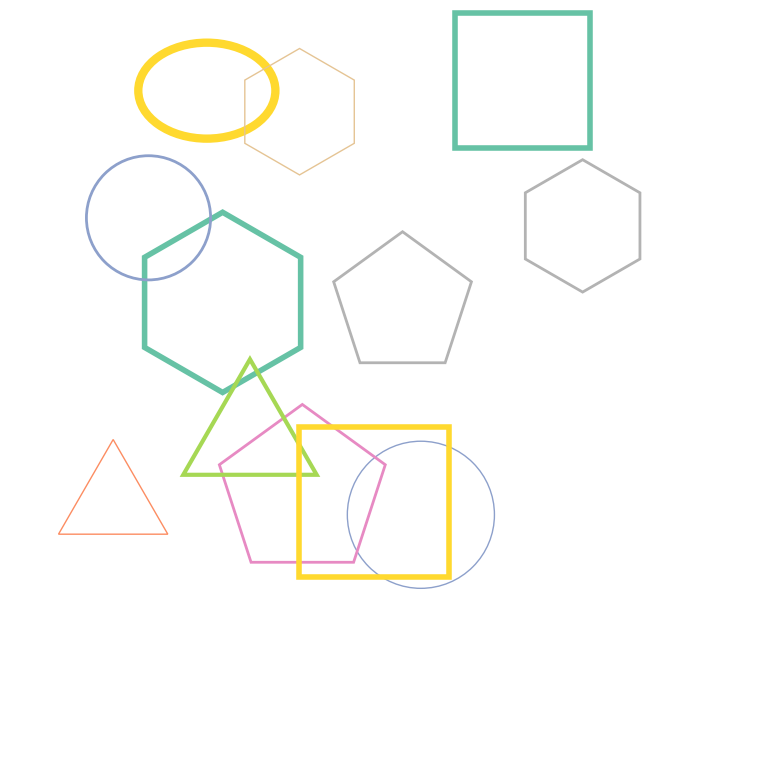[{"shape": "square", "thickness": 2, "radius": 0.44, "center": [0.678, 0.895]}, {"shape": "hexagon", "thickness": 2, "radius": 0.59, "center": [0.289, 0.607]}, {"shape": "triangle", "thickness": 0.5, "radius": 0.41, "center": [0.147, 0.347]}, {"shape": "circle", "thickness": 0.5, "radius": 0.48, "center": [0.547, 0.331]}, {"shape": "circle", "thickness": 1, "radius": 0.4, "center": [0.193, 0.717]}, {"shape": "pentagon", "thickness": 1, "radius": 0.57, "center": [0.393, 0.361]}, {"shape": "triangle", "thickness": 1.5, "radius": 0.5, "center": [0.325, 0.433]}, {"shape": "oval", "thickness": 3, "radius": 0.45, "center": [0.269, 0.882]}, {"shape": "square", "thickness": 2, "radius": 0.49, "center": [0.486, 0.348]}, {"shape": "hexagon", "thickness": 0.5, "radius": 0.41, "center": [0.389, 0.855]}, {"shape": "pentagon", "thickness": 1, "radius": 0.47, "center": [0.523, 0.605]}, {"shape": "hexagon", "thickness": 1, "radius": 0.43, "center": [0.757, 0.707]}]